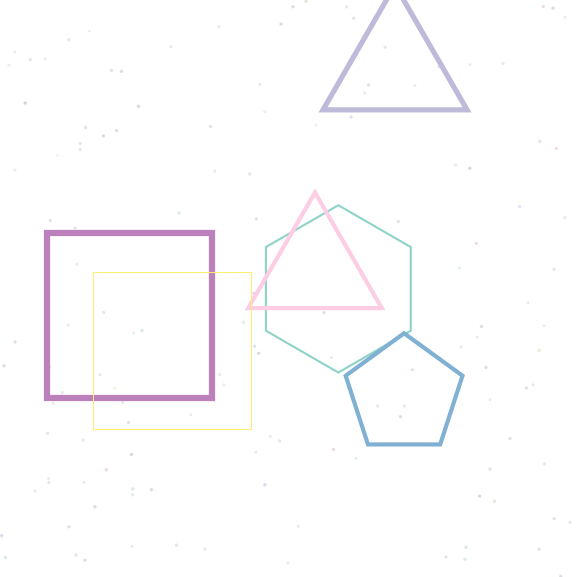[{"shape": "hexagon", "thickness": 1, "radius": 0.72, "center": [0.586, 0.499]}, {"shape": "triangle", "thickness": 2.5, "radius": 0.72, "center": [0.684, 0.881]}, {"shape": "pentagon", "thickness": 2, "radius": 0.53, "center": [0.7, 0.316]}, {"shape": "triangle", "thickness": 2, "radius": 0.67, "center": [0.545, 0.532]}, {"shape": "square", "thickness": 3, "radius": 0.71, "center": [0.224, 0.453]}, {"shape": "square", "thickness": 0.5, "radius": 0.68, "center": [0.298, 0.392]}]